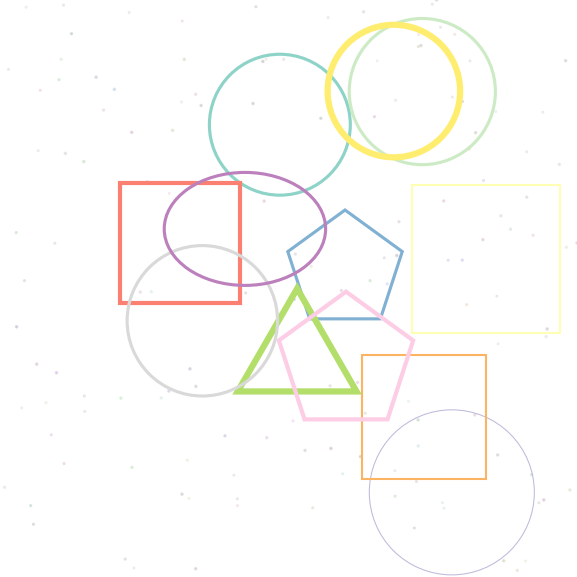[{"shape": "circle", "thickness": 1.5, "radius": 0.61, "center": [0.485, 0.783]}, {"shape": "square", "thickness": 1, "radius": 0.64, "center": [0.842, 0.55]}, {"shape": "circle", "thickness": 0.5, "radius": 0.71, "center": [0.782, 0.147]}, {"shape": "square", "thickness": 2, "radius": 0.52, "center": [0.312, 0.579]}, {"shape": "pentagon", "thickness": 1.5, "radius": 0.52, "center": [0.597, 0.531]}, {"shape": "square", "thickness": 1, "radius": 0.54, "center": [0.734, 0.277]}, {"shape": "triangle", "thickness": 3, "radius": 0.59, "center": [0.515, 0.381]}, {"shape": "pentagon", "thickness": 2, "radius": 0.61, "center": [0.599, 0.372]}, {"shape": "circle", "thickness": 1.5, "radius": 0.65, "center": [0.35, 0.444]}, {"shape": "oval", "thickness": 1.5, "radius": 0.7, "center": [0.424, 0.603]}, {"shape": "circle", "thickness": 1.5, "radius": 0.63, "center": [0.731, 0.841]}, {"shape": "circle", "thickness": 3, "radius": 0.57, "center": [0.682, 0.841]}]